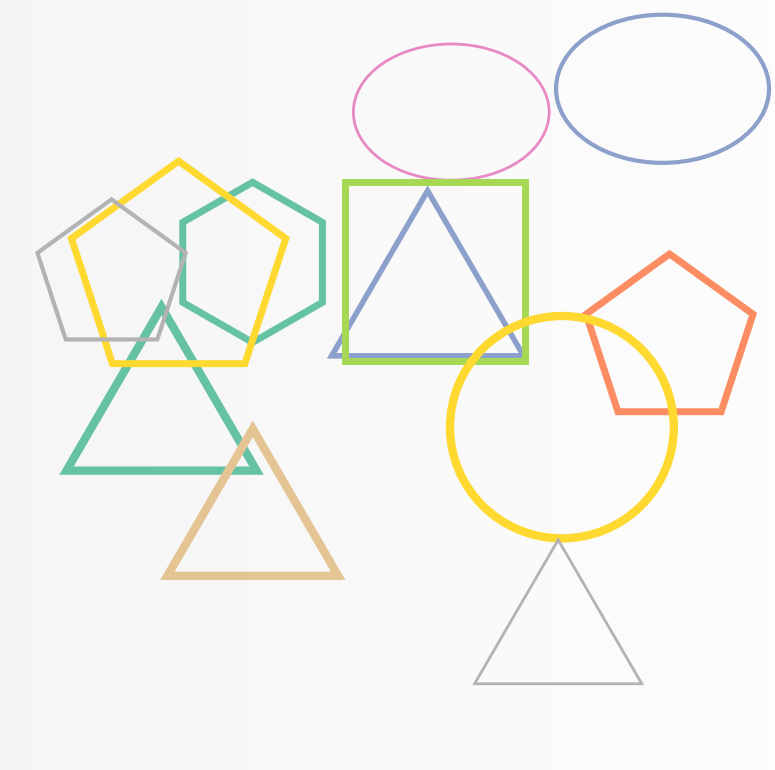[{"shape": "triangle", "thickness": 3, "radius": 0.71, "center": [0.208, 0.46]}, {"shape": "hexagon", "thickness": 2.5, "radius": 0.52, "center": [0.326, 0.659]}, {"shape": "pentagon", "thickness": 2.5, "radius": 0.57, "center": [0.864, 0.557]}, {"shape": "oval", "thickness": 1.5, "radius": 0.69, "center": [0.855, 0.885]}, {"shape": "triangle", "thickness": 2, "radius": 0.71, "center": [0.552, 0.609]}, {"shape": "oval", "thickness": 1, "radius": 0.63, "center": [0.582, 0.854]}, {"shape": "square", "thickness": 2.5, "radius": 0.58, "center": [0.561, 0.647]}, {"shape": "circle", "thickness": 3, "radius": 0.72, "center": [0.725, 0.445]}, {"shape": "pentagon", "thickness": 2.5, "radius": 0.73, "center": [0.23, 0.645]}, {"shape": "triangle", "thickness": 3, "radius": 0.64, "center": [0.326, 0.316]}, {"shape": "triangle", "thickness": 1, "radius": 0.62, "center": [0.72, 0.174]}, {"shape": "pentagon", "thickness": 1.5, "radius": 0.5, "center": [0.144, 0.641]}]